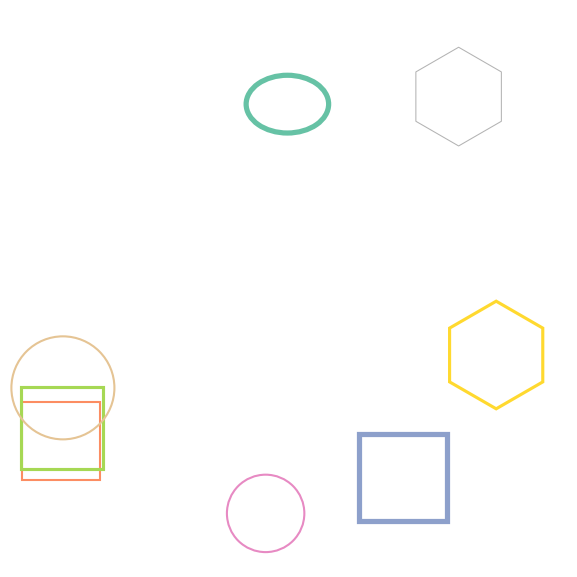[{"shape": "oval", "thickness": 2.5, "radius": 0.36, "center": [0.498, 0.819]}, {"shape": "square", "thickness": 1, "radius": 0.34, "center": [0.106, 0.236]}, {"shape": "square", "thickness": 2.5, "radius": 0.38, "center": [0.698, 0.172]}, {"shape": "circle", "thickness": 1, "radius": 0.34, "center": [0.46, 0.11]}, {"shape": "square", "thickness": 1.5, "radius": 0.36, "center": [0.108, 0.258]}, {"shape": "hexagon", "thickness": 1.5, "radius": 0.47, "center": [0.859, 0.384]}, {"shape": "circle", "thickness": 1, "radius": 0.45, "center": [0.109, 0.328]}, {"shape": "hexagon", "thickness": 0.5, "radius": 0.43, "center": [0.794, 0.832]}]